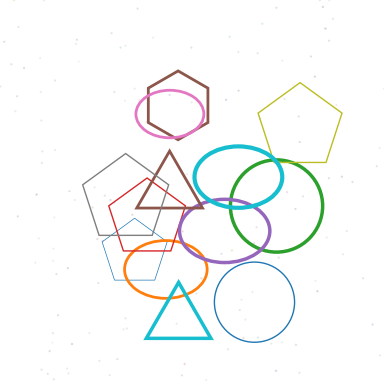[{"shape": "pentagon", "thickness": 0.5, "radius": 0.44, "center": [0.35, 0.344]}, {"shape": "circle", "thickness": 1, "radius": 0.52, "center": [0.661, 0.215]}, {"shape": "oval", "thickness": 2, "radius": 0.54, "center": [0.431, 0.3]}, {"shape": "circle", "thickness": 2.5, "radius": 0.6, "center": [0.718, 0.465]}, {"shape": "pentagon", "thickness": 1, "radius": 0.52, "center": [0.382, 0.433]}, {"shape": "oval", "thickness": 2.5, "radius": 0.59, "center": [0.584, 0.4]}, {"shape": "triangle", "thickness": 2, "radius": 0.49, "center": [0.441, 0.509]}, {"shape": "hexagon", "thickness": 2, "radius": 0.45, "center": [0.463, 0.726]}, {"shape": "oval", "thickness": 2, "radius": 0.44, "center": [0.441, 0.704]}, {"shape": "pentagon", "thickness": 1, "radius": 0.59, "center": [0.326, 0.484]}, {"shape": "pentagon", "thickness": 1, "radius": 0.57, "center": [0.779, 0.671]}, {"shape": "oval", "thickness": 3, "radius": 0.57, "center": [0.619, 0.54]}, {"shape": "triangle", "thickness": 2.5, "radius": 0.48, "center": [0.464, 0.17]}]